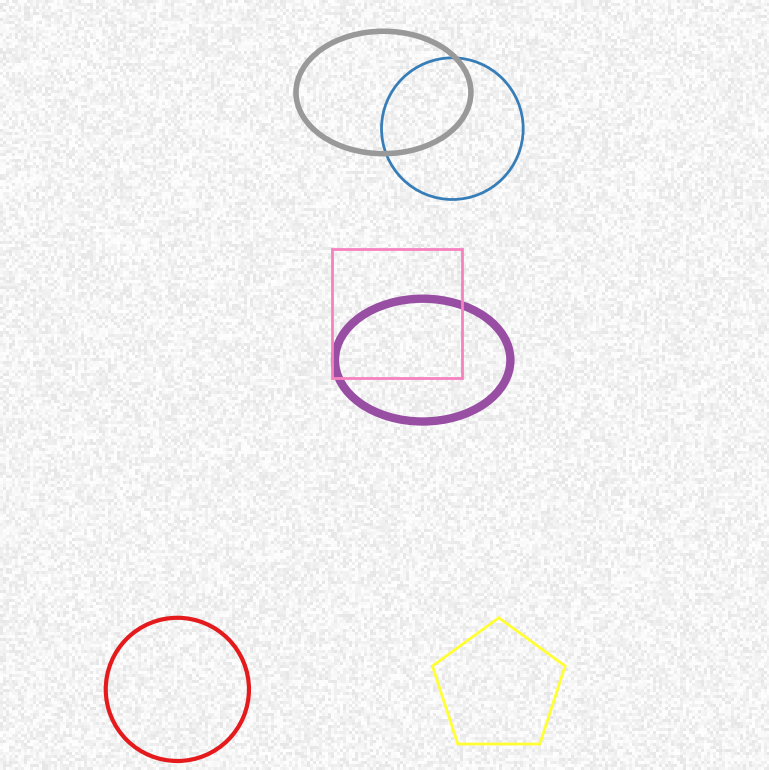[{"shape": "circle", "thickness": 1.5, "radius": 0.46, "center": [0.23, 0.105]}, {"shape": "circle", "thickness": 1, "radius": 0.46, "center": [0.587, 0.833]}, {"shape": "oval", "thickness": 3, "radius": 0.57, "center": [0.549, 0.532]}, {"shape": "pentagon", "thickness": 1, "radius": 0.45, "center": [0.648, 0.107]}, {"shape": "square", "thickness": 1, "radius": 0.42, "center": [0.516, 0.593]}, {"shape": "oval", "thickness": 2, "radius": 0.57, "center": [0.498, 0.88]}]